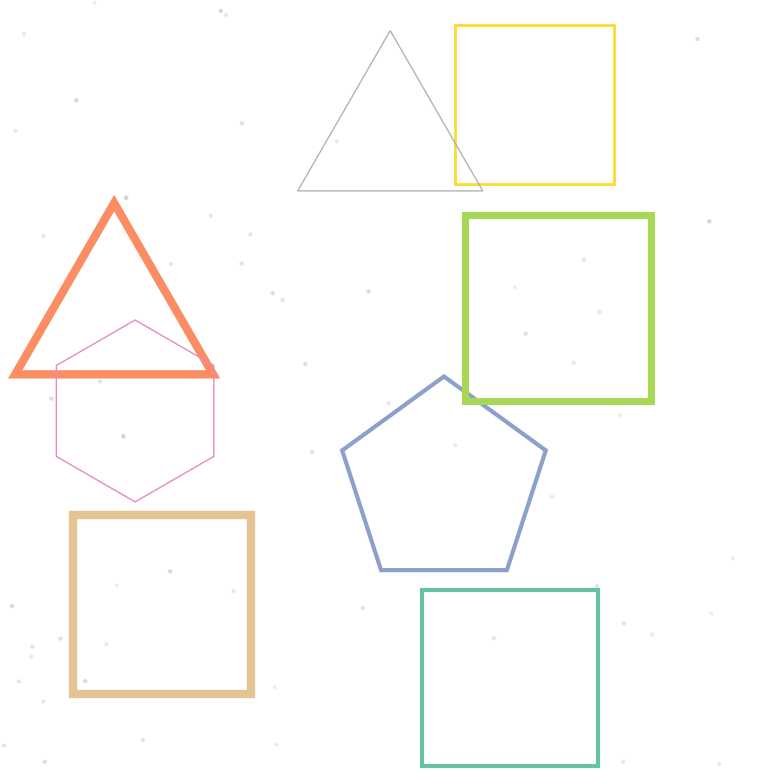[{"shape": "square", "thickness": 1.5, "radius": 0.57, "center": [0.662, 0.12]}, {"shape": "triangle", "thickness": 3, "radius": 0.74, "center": [0.148, 0.588]}, {"shape": "pentagon", "thickness": 1.5, "radius": 0.7, "center": [0.577, 0.372]}, {"shape": "hexagon", "thickness": 0.5, "radius": 0.59, "center": [0.175, 0.466]}, {"shape": "square", "thickness": 2.5, "radius": 0.61, "center": [0.725, 0.6]}, {"shape": "square", "thickness": 1, "radius": 0.52, "center": [0.694, 0.864]}, {"shape": "square", "thickness": 3, "radius": 0.58, "center": [0.21, 0.215]}, {"shape": "triangle", "thickness": 0.5, "radius": 0.69, "center": [0.507, 0.821]}]